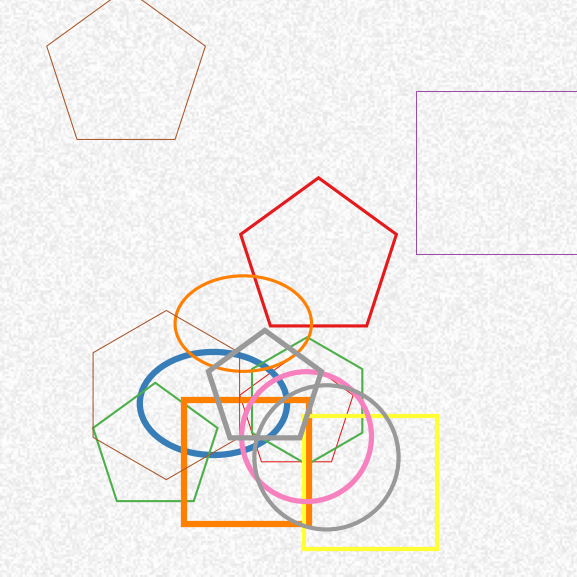[{"shape": "pentagon", "thickness": 1.5, "radius": 0.71, "center": [0.552, 0.549]}, {"shape": "pentagon", "thickness": 0.5, "radius": 0.52, "center": [0.513, 0.283]}, {"shape": "oval", "thickness": 3, "radius": 0.64, "center": [0.37, 0.3]}, {"shape": "hexagon", "thickness": 1, "radius": 0.55, "center": [0.532, 0.305]}, {"shape": "pentagon", "thickness": 1, "radius": 0.57, "center": [0.269, 0.223]}, {"shape": "square", "thickness": 0.5, "radius": 0.71, "center": [0.861, 0.7]}, {"shape": "square", "thickness": 3, "radius": 0.54, "center": [0.427, 0.199]}, {"shape": "oval", "thickness": 1.5, "radius": 0.59, "center": [0.421, 0.439]}, {"shape": "square", "thickness": 2, "radius": 0.58, "center": [0.641, 0.164]}, {"shape": "pentagon", "thickness": 0.5, "radius": 0.72, "center": [0.218, 0.875]}, {"shape": "hexagon", "thickness": 0.5, "radius": 0.73, "center": [0.288, 0.315]}, {"shape": "circle", "thickness": 2.5, "radius": 0.56, "center": [0.531, 0.243]}, {"shape": "pentagon", "thickness": 2.5, "radius": 0.51, "center": [0.459, 0.324]}, {"shape": "circle", "thickness": 2, "radius": 0.62, "center": [0.565, 0.207]}]